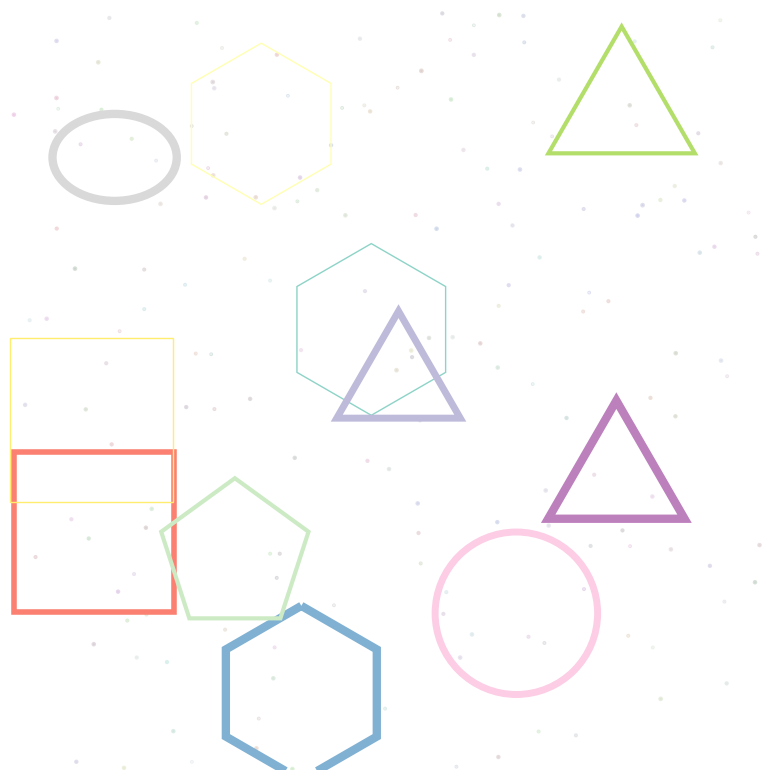[{"shape": "hexagon", "thickness": 0.5, "radius": 0.56, "center": [0.482, 0.572]}, {"shape": "hexagon", "thickness": 0.5, "radius": 0.52, "center": [0.339, 0.839]}, {"shape": "triangle", "thickness": 2.5, "radius": 0.46, "center": [0.518, 0.503]}, {"shape": "square", "thickness": 2, "radius": 0.52, "center": [0.122, 0.309]}, {"shape": "hexagon", "thickness": 3, "radius": 0.57, "center": [0.391, 0.1]}, {"shape": "triangle", "thickness": 1.5, "radius": 0.55, "center": [0.807, 0.856]}, {"shape": "circle", "thickness": 2.5, "radius": 0.53, "center": [0.671, 0.204]}, {"shape": "oval", "thickness": 3, "radius": 0.4, "center": [0.149, 0.796]}, {"shape": "triangle", "thickness": 3, "radius": 0.51, "center": [0.8, 0.377]}, {"shape": "pentagon", "thickness": 1.5, "radius": 0.5, "center": [0.305, 0.278]}, {"shape": "square", "thickness": 0.5, "radius": 0.53, "center": [0.119, 0.454]}]